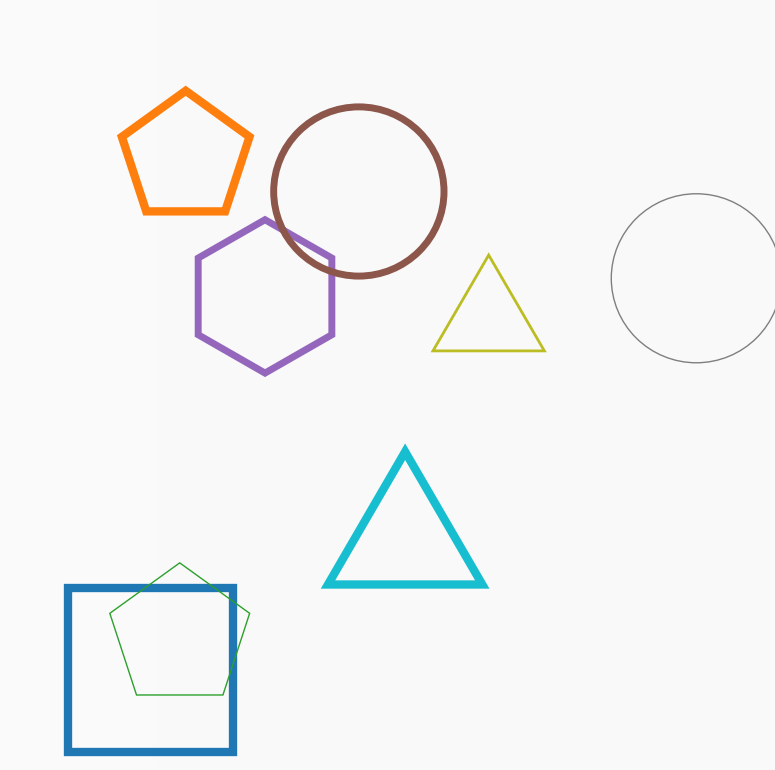[{"shape": "square", "thickness": 3, "radius": 0.53, "center": [0.194, 0.13]}, {"shape": "pentagon", "thickness": 3, "radius": 0.43, "center": [0.24, 0.796]}, {"shape": "pentagon", "thickness": 0.5, "radius": 0.47, "center": [0.232, 0.174]}, {"shape": "hexagon", "thickness": 2.5, "radius": 0.5, "center": [0.342, 0.615]}, {"shape": "circle", "thickness": 2.5, "radius": 0.55, "center": [0.463, 0.751]}, {"shape": "circle", "thickness": 0.5, "radius": 0.55, "center": [0.898, 0.639]}, {"shape": "triangle", "thickness": 1, "radius": 0.41, "center": [0.631, 0.586]}, {"shape": "triangle", "thickness": 3, "radius": 0.57, "center": [0.523, 0.298]}]